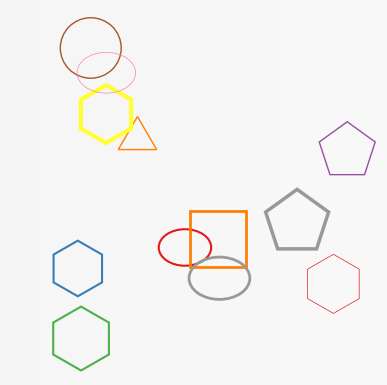[{"shape": "oval", "thickness": 1.5, "radius": 0.34, "center": [0.477, 0.357]}, {"shape": "hexagon", "thickness": 0.5, "radius": 0.38, "center": [0.86, 0.263]}, {"shape": "hexagon", "thickness": 1.5, "radius": 0.36, "center": [0.201, 0.303]}, {"shape": "hexagon", "thickness": 1.5, "radius": 0.41, "center": [0.209, 0.121]}, {"shape": "pentagon", "thickness": 1, "radius": 0.38, "center": [0.896, 0.608]}, {"shape": "square", "thickness": 2, "radius": 0.36, "center": [0.561, 0.38]}, {"shape": "triangle", "thickness": 1, "radius": 0.29, "center": [0.355, 0.64]}, {"shape": "hexagon", "thickness": 3, "radius": 0.37, "center": [0.274, 0.704]}, {"shape": "circle", "thickness": 1, "radius": 0.39, "center": [0.234, 0.875]}, {"shape": "oval", "thickness": 0.5, "radius": 0.38, "center": [0.274, 0.811]}, {"shape": "oval", "thickness": 2, "radius": 0.39, "center": [0.566, 0.277]}, {"shape": "pentagon", "thickness": 2.5, "radius": 0.43, "center": [0.767, 0.423]}]